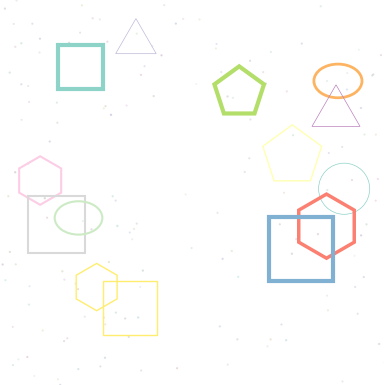[{"shape": "circle", "thickness": 0.5, "radius": 0.33, "center": [0.894, 0.51]}, {"shape": "square", "thickness": 3, "radius": 0.29, "center": [0.209, 0.826]}, {"shape": "pentagon", "thickness": 1, "radius": 0.4, "center": [0.759, 0.595]}, {"shape": "triangle", "thickness": 0.5, "radius": 0.3, "center": [0.353, 0.891]}, {"shape": "hexagon", "thickness": 2.5, "radius": 0.42, "center": [0.848, 0.413]}, {"shape": "square", "thickness": 3, "radius": 0.41, "center": [0.782, 0.353]}, {"shape": "oval", "thickness": 2, "radius": 0.31, "center": [0.878, 0.79]}, {"shape": "pentagon", "thickness": 3, "radius": 0.34, "center": [0.621, 0.76]}, {"shape": "hexagon", "thickness": 1.5, "radius": 0.32, "center": [0.104, 0.531]}, {"shape": "square", "thickness": 1.5, "radius": 0.37, "center": [0.146, 0.417]}, {"shape": "triangle", "thickness": 0.5, "radius": 0.36, "center": [0.873, 0.708]}, {"shape": "oval", "thickness": 1.5, "radius": 0.31, "center": [0.204, 0.434]}, {"shape": "hexagon", "thickness": 1, "radius": 0.31, "center": [0.251, 0.254]}, {"shape": "square", "thickness": 1, "radius": 0.35, "center": [0.338, 0.201]}]